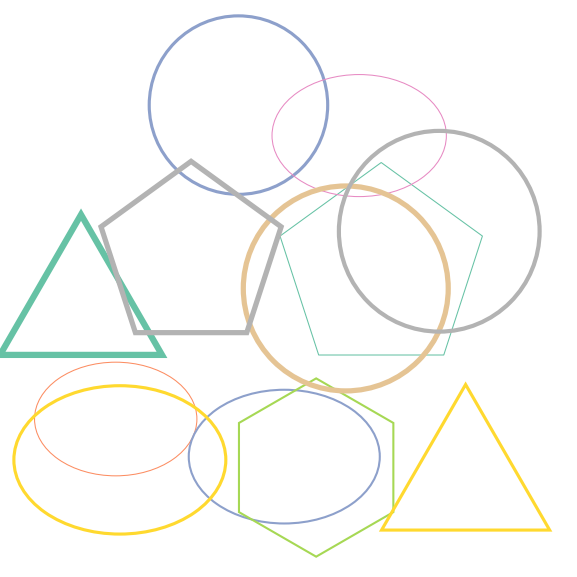[{"shape": "triangle", "thickness": 3, "radius": 0.81, "center": [0.14, 0.466]}, {"shape": "pentagon", "thickness": 0.5, "radius": 0.92, "center": [0.66, 0.533]}, {"shape": "oval", "thickness": 0.5, "radius": 0.7, "center": [0.2, 0.274]}, {"shape": "circle", "thickness": 1.5, "radius": 0.77, "center": [0.413, 0.817]}, {"shape": "oval", "thickness": 1, "radius": 0.83, "center": [0.492, 0.208]}, {"shape": "oval", "thickness": 0.5, "radius": 0.75, "center": [0.622, 0.764]}, {"shape": "hexagon", "thickness": 1, "radius": 0.77, "center": [0.547, 0.19]}, {"shape": "oval", "thickness": 1.5, "radius": 0.92, "center": [0.208, 0.203]}, {"shape": "triangle", "thickness": 1.5, "radius": 0.84, "center": [0.806, 0.165]}, {"shape": "circle", "thickness": 2.5, "radius": 0.89, "center": [0.599, 0.5]}, {"shape": "pentagon", "thickness": 2.5, "radius": 0.82, "center": [0.331, 0.556]}, {"shape": "circle", "thickness": 2, "radius": 0.87, "center": [0.761, 0.599]}]